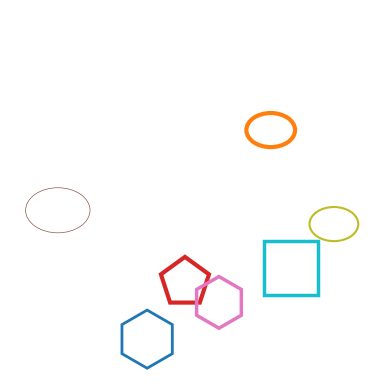[{"shape": "hexagon", "thickness": 2, "radius": 0.38, "center": [0.382, 0.119]}, {"shape": "oval", "thickness": 3, "radius": 0.32, "center": [0.703, 0.662]}, {"shape": "pentagon", "thickness": 3, "radius": 0.33, "center": [0.48, 0.267]}, {"shape": "oval", "thickness": 0.5, "radius": 0.42, "center": [0.15, 0.454]}, {"shape": "hexagon", "thickness": 2.5, "radius": 0.34, "center": [0.569, 0.215]}, {"shape": "oval", "thickness": 1.5, "radius": 0.32, "center": [0.867, 0.418]}, {"shape": "square", "thickness": 2.5, "radius": 0.35, "center": [0.755, 0.305]}]